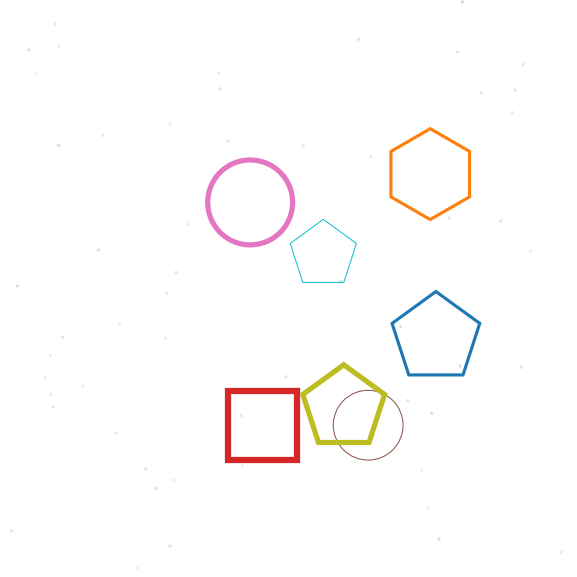[{"shape": "pentagon", "thickness": 1.5, "radius": 0.4, "center": [0.755, 0.414]}, {"shape": "hexagon", "thickness": 1.5, "radius": 0.39, "center": [0.745, 0.698]}, {"shape": "square", "thickness": 3, "radius": 0.3, "center": [0.455, 0.262]}, {"shape": "circle", "thickness": 0.5, "radius": 0.3, "center": [0.638, 0.263]}, {"shape": "circle", "thickness": 2.5, "radius": 0.37, "center": [0.433, 0.649]}, {"shape": "pentagon", "thickness": 2.5, "radius": 0.37, "center": [0.595, 0.293]}, {"shape": "pentagon", "thickness": 0.5, "radius": 0.3, "center": [0.56, 0.559]}]